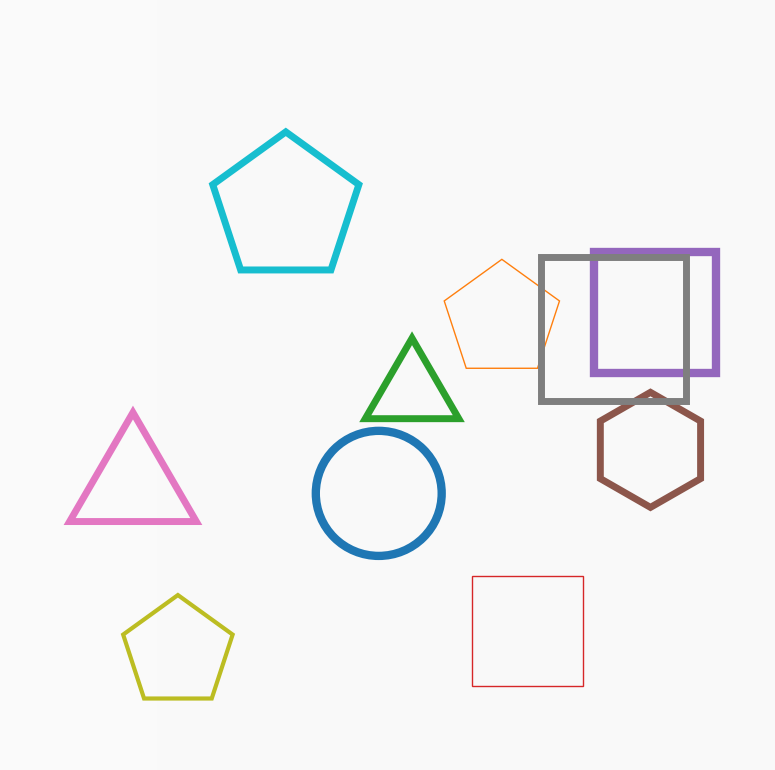[{"shape": "circle", "thickness": 3, "radius": 0.41, "center": [0.489, 0.359]}, {"shape": "pentagon", "thickness": 0.5, "radius": 0.39, "center": [0.648, 0.585]}, {"shape": "triangle", "thickness": 2.5, "radius": 0.35, "center": [0.532, 0.491]}, {"shape": "square", "thickness": 0.5, "radius": 0.36, "center": [0.681, 0.181]}, {"shape": "square", "thickness": 3, "radius": 0.39, "center": [0.845, 0.594]}, {"shape": "hexagon", "thickness": 2.5, "radius": 0.37, "center": [0.839, 0.416]}, {"shape": "triangle", "thickness": 2.5, "radius": 0.47, "center": [0.172, 0.37]}, {"shape": "square", "thickness": 2.5, "radius": 0.47, "center": [0.792, 0.573]}, {"shape": "pentagon", "thickness": 1.5, "radius": 0.37, "center": [0.23, 0.153]}, {"shape": "pentagon", "thickness": 2.5, "radius": 0.5, "center": [0.369, 0.73]}]